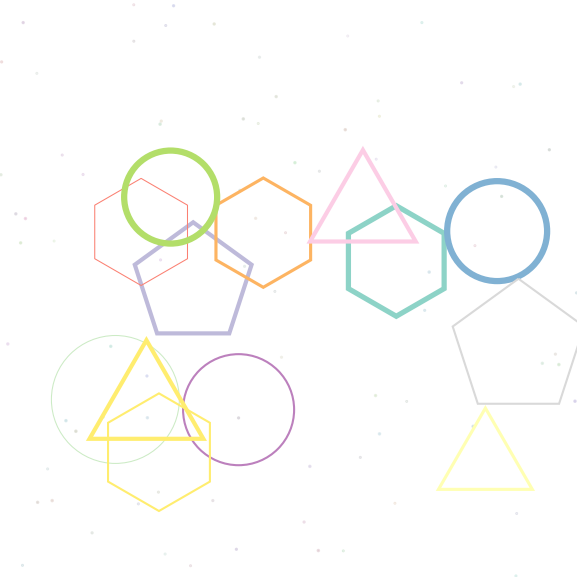[{"shape": "hexagon", "thickness": 2.5, "radius": 0.48, "center": [0.686, 0.547]}, {"shape": "triangle", "thickness": 1.5, "radius": 0.47, "center": [0.841, 0.199]}, {"shape": "pentagon", "thickness": 2, "radius": 0.53, "center": [0.335, 0.508]}, {"shape": "hexagon", "thickness": 0.5, "radius": 0.46, "center": [0.244, 0.597]}, {"shape": "circle", "thickness": 3, "radius": 0.43, "center": [0.861, 0.599]}, {"shape": "hexagon", "thickness": 1.5, "radius": 0.47, "center": [0.456, 0.596]}, {"shape": "circle", "thickness": 3, "radius": 0.4, "center": [0.296, 0.658]}, {"shape": "triangle", "thickness": 2, "radius": 0.53, "center": [0.628, 0.634]}, {"shape": "pentagon", "thickness": 1, "radius": 0.6, "center": [0.898, 0.397]}, {"shape": "circle", "thickness": 1, "radius": 0.48, "center": [0.413, 0.29]}, {"shape": "circle", "thickness": 0.5, "radius": 0.55, "center": [0.2, 0.307]}, {"shape": "hexagon", "thickness": 1, "radius": 0.51, "center": [0.275, 0.216]}, {"shape": "triangle", "thickness": 2, "radius": 0.57, "center": [0.254, 0.296]}]